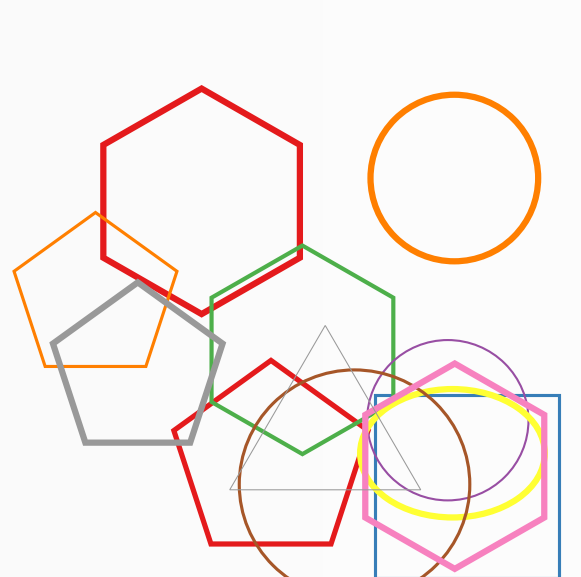[{"shape": "hexagon", "thickness": 3, "radius": 0.98, "center": [0.347, 0.651]}, {"shape": "pentagon", "thickness": 2.5, "radius": 0.88, "center": [0.466, 0.199]}, {"shape": "square", "thickness": 1.5, "radius": 0.79, "center": [0.803, 0.157]}, {"shape": "hexagon", "thickness": 2, "radius": 0.9, "center": [0.52, 0.393]}, {"shape": "circle", "thickness": 1, "radius": 0.69, "center": [0.77, 0.271]}, {"shape": "pentagon", "thickness": 1.5, "radius": 0.74, "center": [0.164, 0.484]}, {"shape": "circle", "thickness": 3, "radius": 0.72, "center": [0.782, 0.691]}, {"shape": "oval", "thickness": 3, "radius": 0.79, "center": [0.778, 0.214]}, {"shape": "circle", "thickness": 1.5, "radius": 0.99, "center": [0.61, 0.16]}, {"shape": "hexagon", "thickness": 3, "radius": 0.89, "center": [0.782, 0.192]}, {"shape": "pentagon", "thickness": 3, "radius": 0.77, "center": [0.237, 0.357]}, {"shape": "triangle", "thickness": 0.5, "radius": 0.95, "center": [0.56, 0.246]}]